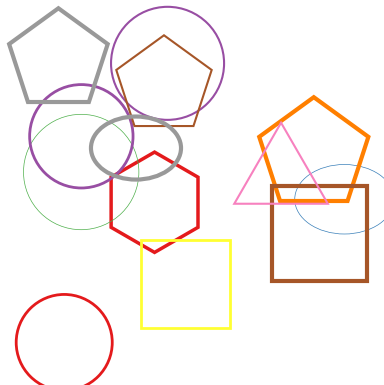[{"shape": "hexagon", "thickness": 2.5, "radius": 0.65, "center": [0.401, 0.475]}, {"shape": "circle", "thickness": 2, "radius": 0.62, "center": [0.167, 0.11]}, {"shape": "oval", "thickness": 0.5, "radius": 0.64, "center": [0.895, 0.482]}, {"shape": "circle", "thickness": 0.5, "radius": 0.75, "center": [0.211, 0.553]}, {"shape": "circle", "thickness": 2, "radius": 0.67, "center": [0.211, 0.646]}, {"shape": "circle", "thickness": 1.5, "radius": 0.73, "center": [0.435, 0.835]}, {"shape": "pentagon", "thickness": 3, "radius": 0.75, "center": [0.815, 0.599]}, {"shape": "square", "thickness": 2, "radius": 0.57, "center": [0.482, 0.262]}, {"shape": "square", "thickness": 3, "radius": 0.62, "center": [0.83, 0.394]}, {"shape": "pentagon", "thickness": 1.5, "radius": 0.65, "center": [0.426, 0.778]}, {"shape": "triangle", "thickness": 1.5, "radius": 0.7, "center": [0.73, 0.541]}, {"shape": "oval", "thickness": 3, "radius": 0.58, "center": [0.353, 0.615]}, {"shape": "pentagon", "thickness": 3, "radius": 0.67, "center": [0.152, 0.844]}]